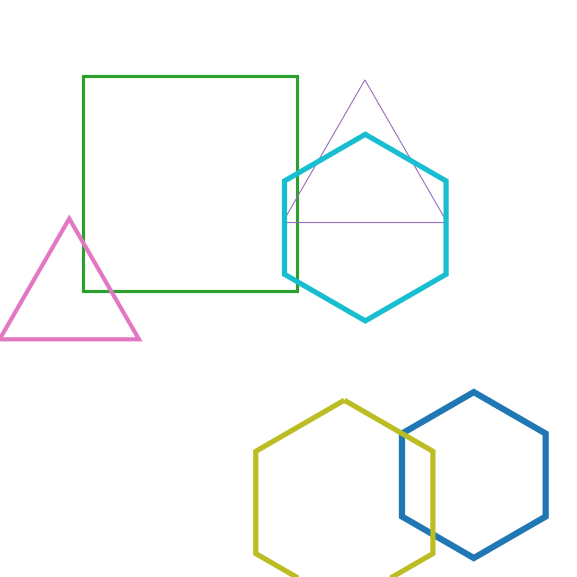[{"shape": "hexagon", "thickness": 3, "radius": 0.72, "center": [0.82, 0.177]}, {"shape": "square", "thickness": 1.5, "radius": 0.93, "center": [0.329, 0.682]}, {"shape": "triangle", "thickness": 0.5, "radius": 0.82, "center": [0.632, 0.696]}, {"shape": "triangle", "thickness": 2, "radius": 0.7, "center": [0.12, 0.481]}, {"shape": "hexagon", "thickness": 2.5, "radius": 0.89, "center": [0.596, 0.129]}, {"shape": "hexagon", "thickness": 2.5, "radius": 0.81, "center": [0.633, 0.605]}]